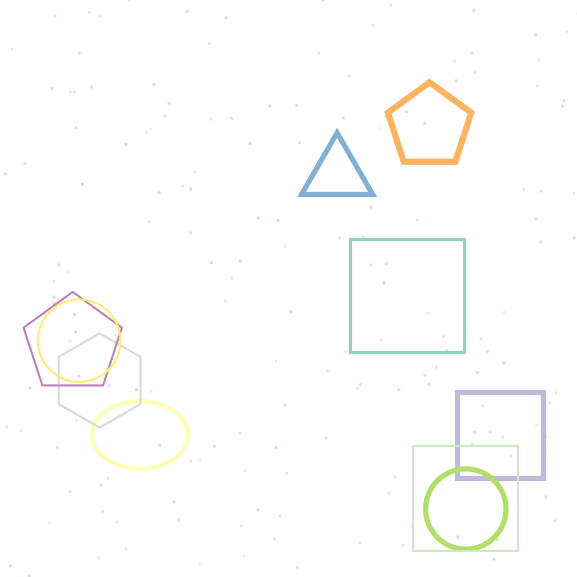[{"shape": "square", "thickness": 1.5, "radius": 0.49, "center": [0.705, 0.487]}, {"shape": "oval", "thickness": 2, "radius": 0.42, "center": [0.242, 0.246]}, {"shape": "square", "thickness": 2.5, "radius": 0.37, "center": [0.866, 0.246]}, {"shape": "triangle", "thickness": 2.5, "radius": 0.36, "center": [0.584, 0.698]}, {"shape": "pentagon", "thickness": 3, "radius": 0.38, "center": [0.744, 0.781]}, {"shape": "circle", "thickness": 2.5, "radius": 0.35, "center": [0.807, 0.118]}, {"shape": "hexagon", "thickness": 1, "radius": 0.41, "center": [0.172, 0.34]}, {"shape": "pentagon", "thickness": 1, "radius": 0.45, "center": [0.126, 0.404]}, {"shape": "square", "thickness": 1, "radius": 0.45, "center": [0.806, 0.135]}, {"shape": "circle", "thickness": 1, "radius": 0.36, "center": [0.137, 0.409]}]